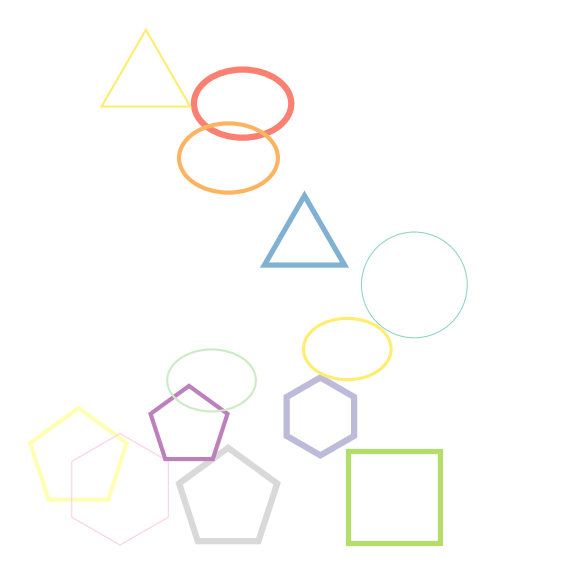[{"shape": "circle", "thickness": 0.5, "radius": 0.46, "center": [0.717, 0.506]}, {"shape": "pentagon", "thickness": 2, "radius": 0.44, "center": [0.136, 0.205]}, {"shape": "hexagon", "thickness": 3, "radius": 0.34, "center": [0.555, 0.278]}, {"shape": "oval", "thickness": 3, "radius": 0.42, "center": [0.42, 0.82]}, {"shape": "triangle", "thickness": 2.5, "radius": 0.4, "center": [0.527, 0.58]}, {"shape": "oval", "thickness": 2, "radius": 0.43, "center": [0.396, 0.726]}, {"shape": "square", "thickness": 2.5, "radius": 0.4, "center": [0.682, 0.139]}, {"shape": "hexagon", "thickness": 0.5, "radius": 0.48, "center": [0.208, 0.152]}, {"shape": "pentagon", "thickness": 3, "radius": 0.45, "center": [0.395, 0.134]}, {"shape": "pentagon", "thickness": 2, "radius": 0.35, "center": [0.327, 0.261]}, {"shape": "oval", "thickness": 1, "radius": 0.38, "center": [0.366, 0.34]}, {"shape": "triangle", "thickness": 1, "radius": 0.44, "center": [0.253, 0.859]}, {"shape": "oval", "thickness": 1.5, "radius": 0.38, "center": [0.601, 0.395]}]